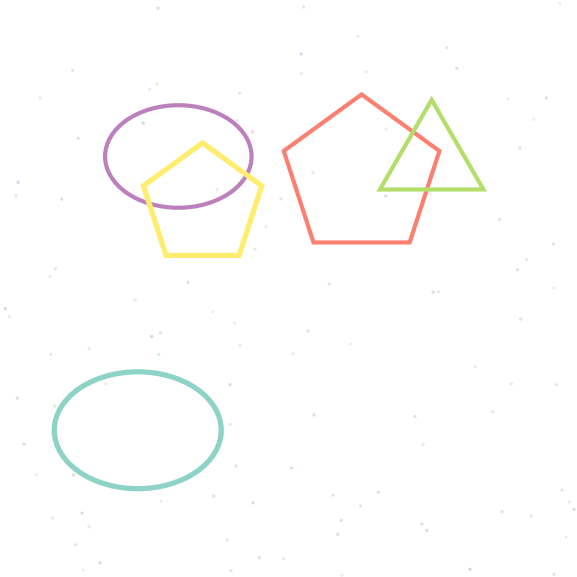[{"shape": "oval", "thickness": 2.5, "radius": 0.72, "center": [0.239, 0.254]}, {"shape": "pentagon", "thickness": 2, "radius": 0.71, "center": [0.626, 0.694]}, {"shape": "triangle", "thickness": 2, "radius": 0.52, "center": [0.747, 0.723]}, {"shape": "oval", "thickness": 2, "radius": 0.63, "center": [0.309, 0.728]}, {"shape": "pentagon", "thickness": 2.5, "radius": 0.54, "center": [0.351, 0.644]}]